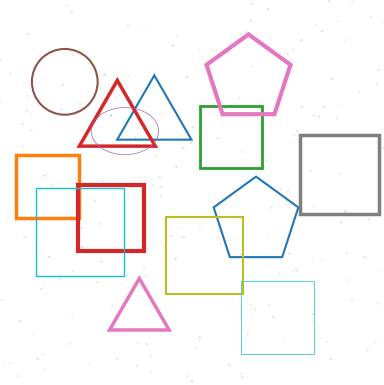[{"shape": "pentagon", "thickness": 1.5, "radius": 0.58, "center": [0.665, 0.426]}, {"shape": "triangle", "thickness": 1.5, "radius": 0.56, "center": [0.401, 0.693]}, {"shape": "square", "thickness": 2.5, "radius": 0.41, "center": [0.124, 0.516]}, {"shape": "square", "thickness": 2, "radius": 0.4, "center": [0.6, 0.644]}, {"shape": "square", "thickness": 3, "radius": 0.43, "center": [0.289, 0.435]}, {"shape": "triangle", "thickness": 2.5, "radius": 0.57, "center": [0.305, 0.677]}, {"shape": "oval", "thickness": 0.5, "radius": 0.44, "center": [0.324, 0.659]}, {"shape": "circle", "thickness": 1.5, "radius": 0.43, "center": [0.168, 0.787]}, {"shape": "triangle", "thickness": 2.5, "radius": 0.45, "center": [0.362, 0.188]}, {"shape": "pentagon", "thickness": 3, "radius": 0.57, "center": [0.645, 0.796]}, {"shape": "square", "thickness": 2.5, "radius": 0.51, "center": [0.882, 0.547]}, {"shape": "square", "thickness": 1.5, "radius": 0.5, "center": [0.531, 0.336]}, {"shape": "square", "thickness": 1, "radius": 0.57, "center": [0.207, 0.397]}, {"shape": "square", "thickness": 0.5, "radius": 0.47, "center": [0.72, 0.175]}]